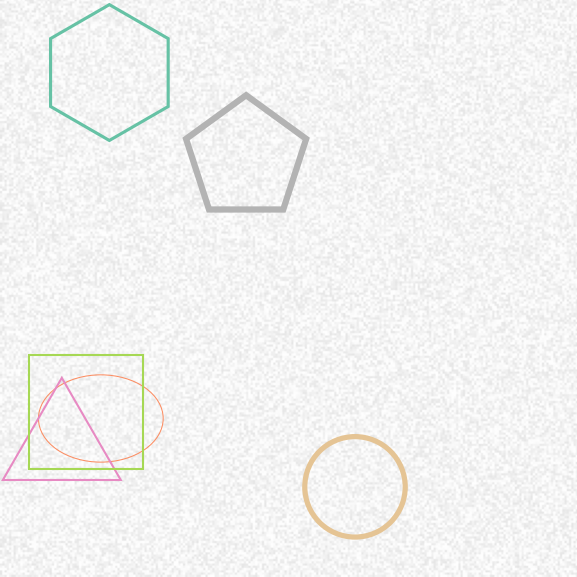[{"shape": "hexagon", "thickness": 1.5, "radius": 0.59, "center": [0.189, 0.874]}, {"shape": "oval", "thickness": 0.5, "radius": 0.54, "center": [0.175, 0.274]}, {"shape": "triangle", "thickness": 1, "radius": 0.59, "center": [0.107, 0.227]}, {"shape": "square", "thickness": 1, "radius": 0.49, "center": [0.149, 0.285]}, {"shape": "circle", "thickness": 2.5, "radius": 0.43, "center": [0.615, 0.156]}, {"shape": "pentagon", "thickness": 3, "radius": 0.55, "center": [0.426, 0.725]}]